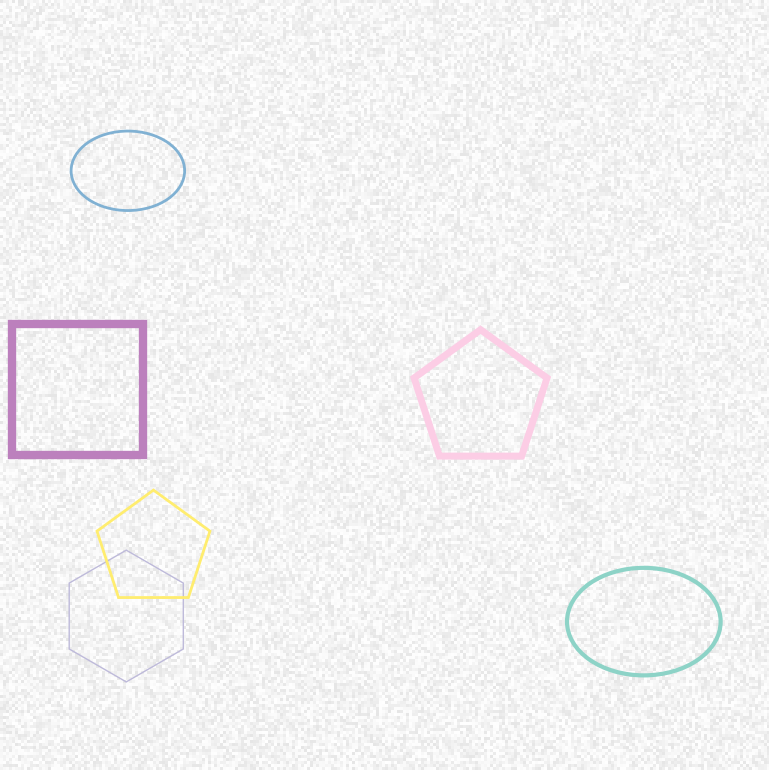[{"shape": "oval", "thickness": 1.5, "radius": 0.5, "center": [0.836, 0.193]}, {"shape": "hexagon", "thickness": 0.5, "radius": 0.43, "center": [0.164, 0.2]}, {"shape": "oval", "thickness": 1, "radius": 0.37, "center": [0.166, 0.778]}, {"shape": "pentagon", "thickness": 2.5, "radius": 0.45, "center": [0.624, 0.481]}, {"shape": "square", "thickness": 3, "radius": 0.43, "center": [0.101, 0.494]}, {"shape": "pentagon", "thickness": 1, "radius": 0.39, "center": [0.199, 0.286]}]